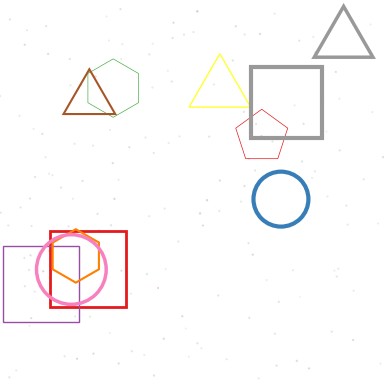[{"shape": "square", "thickness": 2, "radius": 0.49, "center": [0.228, 0.3]}, {"shape": "pentagon", "thickness": 0.5, "radius": 0.35, "center": [0.68, 0.645]}, {"shape": "circle", "thickness": 3, "radius": 0.36, "center": [0.73, 0.483]}, {"shape": "hexagon", "thickness": 0.5, "radius": 0.38, "center": [0.294, 0.771]}, {"shape": "square", "thickness": 1, "radius": 0.5, "center": [0.107, 0.263]}, {"shape": "hexagon", "thickness": 1.5, "radius": 0.35, "center": [0.197, 0.335]}, {"shape": "triangle", "thickness": 1, "radius": 0.46, "center": [0.571, 0.768]}, {"shape": "triangle", "thickness": 1.5, "radius": 0.39, "center": [0.232, 0.743]}, {"shape": "circle", "thickness": 2.5, "radius": 0.45, "center": [0.185, 0.3]}, {"shape": "triangle", "thickness": 2.5, "radius": 0.44, "center": [0.892, 0.895]}, {"shape": "square", "thickness": 3, "radius": 0.46, "center": [0.744, 0.733]}]